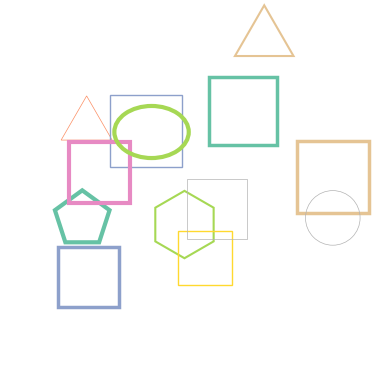[{"shape": "square", "thickness": 2.5, "radius": 0.44, "center": [0.63, 0.712]}, {"shape": "pentagon", "thickness": 3, "radius": 0.37, "center": [0.214, 0.431]}, {"shape": "triangle", "thickness": 0.5, "radius": 0.38, "center": [0.225, 0.674]}, {"shape": "square", "thickness": 2.5, "radius": 0.39, "center": [0.23, 0.28]}, {"shape": "square", "thickness": 1, "radius": 0.47, "center": [0.38, 0.661]}, {"shape": "square", "thickness": 3, "radius": 0.4, "center": [0.258, 0.552]}, {"shape": "hexagon", "thickness": 1.5, "radius": 0.44, "center": [0.479, 0.417]}, {"shape": "oval", "thickness": 3, "radius": 0.48, "center": [0.394, 0.657]}, {"shape": "square", "thickness": 1, "radius": 0.35, "center": [0.532, 0.33]}, {"shape": "triangle", "thickness": 1.5, "radius": 0.44, "center": [0.686, 0.898]}, {"shape": "square", "thickness": 2.5, "radius": 0.47, "center": [0.865, 0.541]}, {"shape": "circle", "thickness": 0.5, "radius": 0.35, "center": [0.864, 0.434]}, {"shape": "square", "thickness": 0.5, "radius": 0.39, "center": [0.563, 0.458]}]